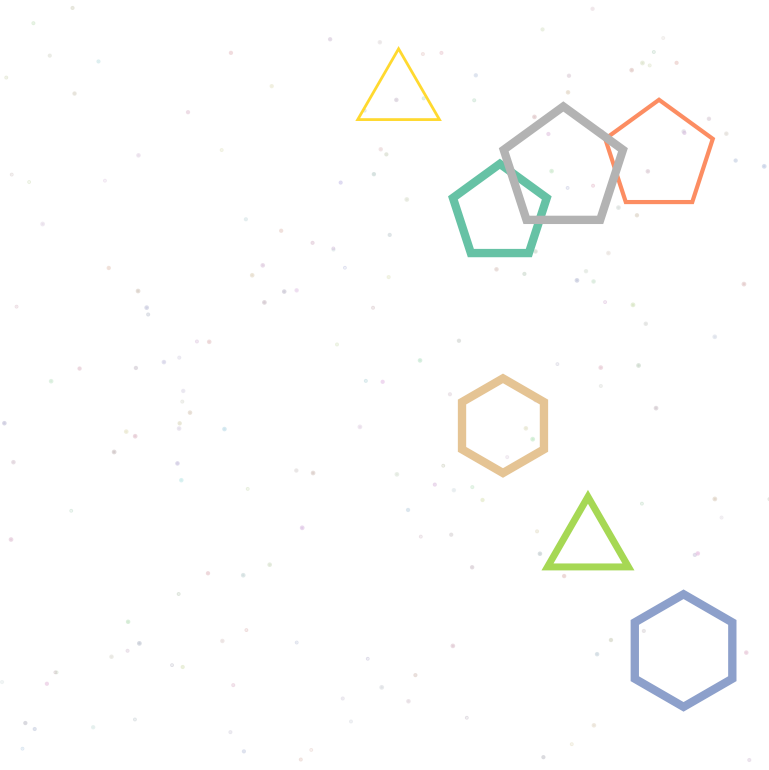[{"shape": "pentagon", "thickness": 3, "radius": 0.32, "center": [0.649, 0.723]}, {"shape": "pentagon", "thickness": 1.5, "radius": 0.37, "center": [0.856, 0.797]}, {"shape": "hexagon", "thickness": 3, "radius": 0.37, "center": [0.888, 0.155]}, {"shape": "triangle", "thickness": 2.5, "radius": 0.3, "center": [0.764, 0.294]}, {"shape": "triangle", "thickness": 1, "radius": 0.31, "center": [0.518, 0.875]}, {"shape": "hexagon", "thickness": 3, "radius": 0.31, "center": [0.653, 0.447]}, {"shape": "pentagon", "thickness": 3, "radius": 0.41, "center": [0.732, 0.78]}]